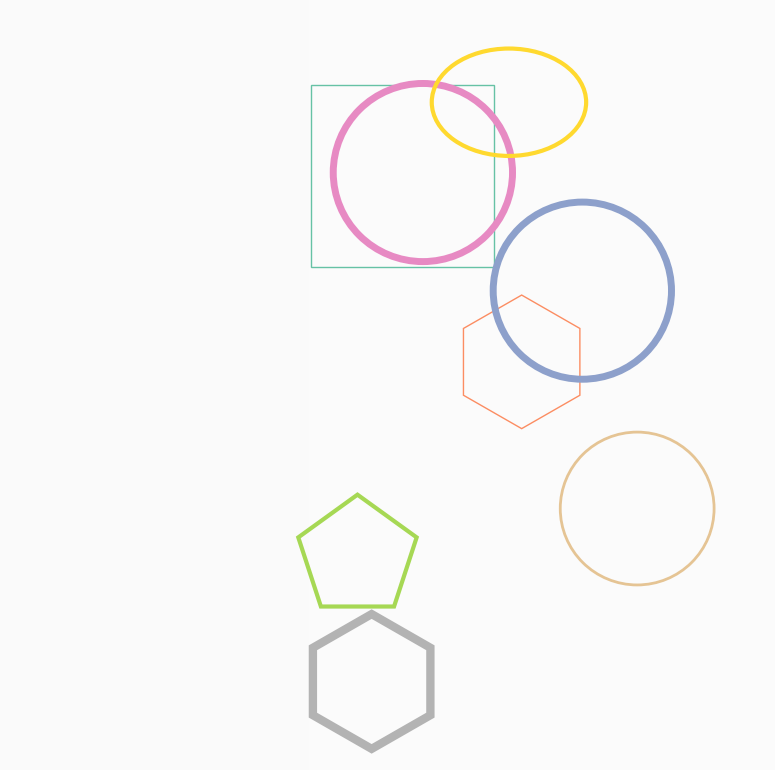[{"shape": "square", "thickness": 0.5, "radius": 0.59, "center": [0.519, 0.771]}, {"shape": "hexagon", "thickness": 0.5, "radius": 0.43, "center": [0.673, 0.53]}, {"shape": "circle", "thickness": 2.5, "radius": 0.58, "center": [0.751, 0.623]}, {"shape": "circle", "thickness": 2.5, "radius": 0.58, "center": [0.546, 0.776]}, {"shape": "pentagon", "thickness": 1.5, "radius": 0.4, "center": [0.461, 0.277]}, {"shape": "oval", "thickness": 1.5, "radius": 0.5, "center": [0.657, 0.867]}, {"shape": "circle", "thickness": 1, "radius": 0.5, "center": [0.822, 0.34]}, {"shape": "hexagon", "thickness": 3, "radius": 0.44, "center": [0.48, 0.115]}]